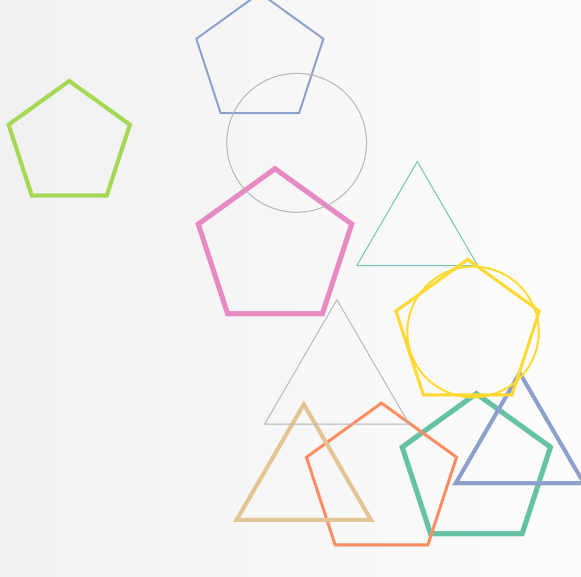[{"shape": "pentagon", "thickness": 2.5, "radius": 0.67, "center": [0.82, 0.183]}, {"shape": "triangle", "thickness": 0.5, "radius": 0.6, "center": [0.718, 0.599]}, {"shape": "pentagon", "thickness": 1.5, "radius": 0.68, "center": [0.656, 0.165]}, {"shape": "pentagon", "thickness": 1, "radius": 0.57, "center": [0.447, 0.896]}, {"shape": "triangle", "thickness": 2, "radius": 0.64, "center": [0.894, 0.226]}, {"shape": "pentagon", "thickness": 2.5, "radius": 0.69, "center": [0.473, 0.568]}, {"shape": "pentagon", "thickness": 2, "radius": 0.55, "center": [0.119, 0.749]}, {"shape": "pentagon", "thickness": 1.5, "radius": 0.65, "center": [0.805, 0.42]}, {"shape": "circle", "thickness": 1, "radius": 0.57, "center": [0.814, 0.424]}, {"shape": "triangle", "thickness": 2, "radius": 0.67, "center": [0.523, 0.166]}, {"shape": "circle", "thickness": 0.5, "radius": 0.6, "center": [0.51, 0.752]}, {"shape": "triangle", "thickness": 0.5, "radius": 0.72, "center": [0.58, 0.337]}]